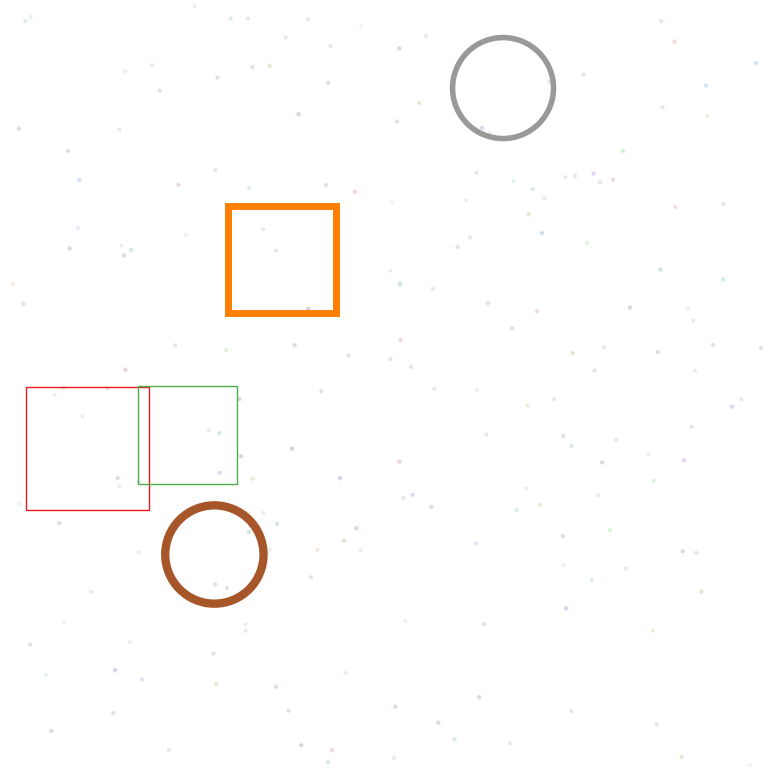[{"shape": "square", "thickness": 0.5, "radius": 0.4, "center": [0.113, 0.418]}, {"shape": "square", "thickness": 0.5, "radius": 0.32, "center": [0.243, 0.435]}, {"shape": "square", "thickness": 2.5, "radius": 0.35, "center": [0.366, 0.663]}, {"shape": "circle", "thickness": 3, "radius": 0.32, "center": [0.278, 0.28]}, {"shape": "circle", "thickness": 2, "radius": 0.33, "center": [0.653, 0.886]}]